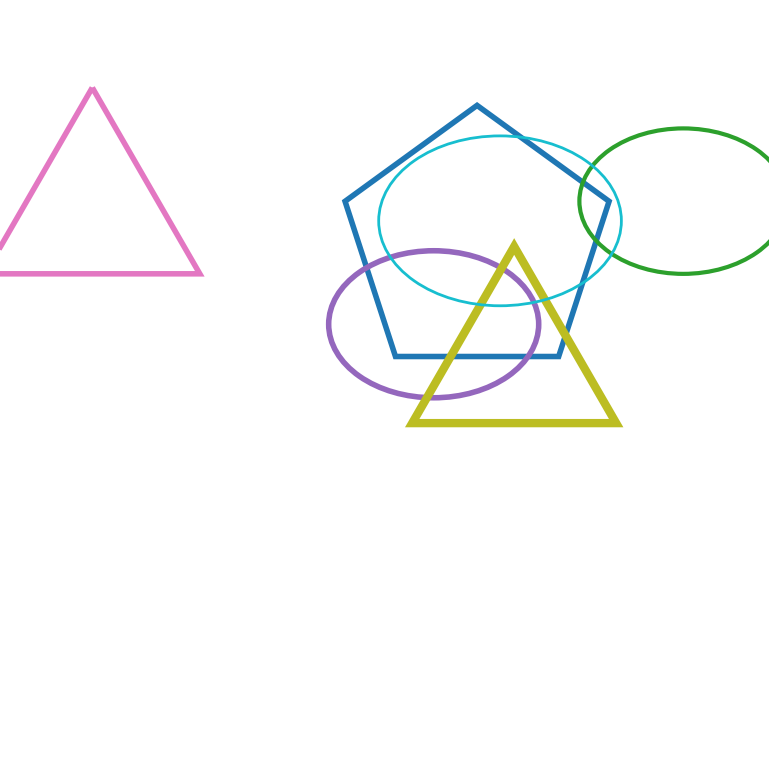[{"shape": "pentagon", "thickness": 2, "radius": 0.9, "center": [0.62, 0.683]}, {"shape": "oval", "thickness": 1.5, "radius": 0.67, "center": [0.887, 0.739]}, {"shape": "oval", "thickness": 2, "radius": 0.68, "center": [0.563, 0.579]}, {"shape": "triangle", "thickness": 2, "radius": 0.81, "center": [0.12, 0.725]}, {"shape": "triangle", "thickness": 3, "radius": 0.76, "center": [0.668, 0.527]}, {"shape": "oval", "thickness": 1, "radius": 0.79, "center": [0.649, 0.713]}]